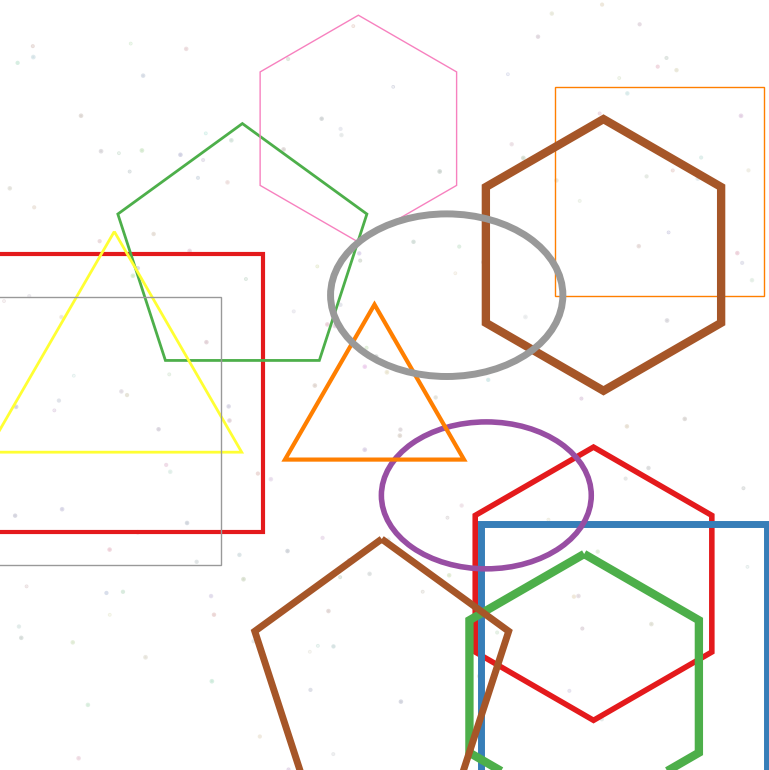[{"shape": "hexagon", "thickness": 2, "radius": 0.89, "center": [0.771, 0.242]}, {"shape": "square", "thickness": 1.5, "radius": 0.9, "center": [0.161, 0.489]}, {"shape": "square", "thickness": 2.5, "radius": 0.93, "center": [0.811, 0.133]}, {"shape": "hexagon", "thickness": 3, "radius": 0.86, "center": [0.759, 0.108]}, {"shape": "pentagon", "thickness": 1, "radius": 0.85, "center": [0.315, 0.669]}, {"shape": "oval", "thickness": 2, "radius": 0.68, "center": [0.632, 0.357]}, {"shape": "triangle", "thickness": 1.5, "radius": 0.67, "center": [0.486, 0.47]}, {"shape": "square", "thickness": 0.5, "radius": 0.68, "center": [0.857, 0.751]}, {"shape": "triangle", "thickness": 1, "radius": 0.96, "center": [0.148, 0.508]}, {"shape": "pentagon", "thickness": 2.5, "radius": 0.87, "center": [0.496, 0.127]}, {"shape": "hexagon", "thickness": 3, "radius": 0.88, "center": [0.784, 0.669]}, {"shape": "hexagon", "thickness": 0.5, "radius": 0.74, "center": [0.465, 0.833]}, {"shape": "oval", "thickness": 2.5, "radius": 0.75, "center": [0.58, 0.617]}, {"shape": "square", "thickness": 0.5, "radius": 0.87, "center": [0.113, 0.44]}]